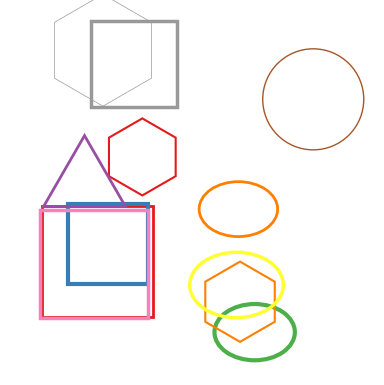[{"shape": "square", "thickness": 2, "radius": 0.72, "center": [0.254, 0.322]}, {"shape": "hexagon", "thickness": 1.5, "radius": 0.5, "center": [0.37, 0.592]}, {"shape": "square", "thickness": 3, "radius": 0.52, "center": [0.28, 0.366]}, {"shape": "oval", "thickness": 3, "radius": 0.52, "center": [0.661, 0.137]}, {"shape": "triangle", "thickness": 2, "radius": 0.61, "center": [0.22, 0.525]}, {"shape": "hexagon", "thickness": 1.5, "radius": 0.52, "center": [0.623, 0.216]}, {"shape": "oval", "thickness": 2, "radius": 0.51, "center": [0.619, 0.457]}, {"shape": "oval", "thickness": 2.5, "radius": 0.61, "center": [0.614, 0.26]}, {"shape": "circle", "thickness": 1, "radius": 0.66, "center": [0.814, 0.742]}, {"shape": "square", "thickness": 2.5, "radius": 0.7, "center": [0.244, 0.314]}, {"shape": "hexagon", "thickness": 0.5, "radius": 0.73, "center": [0.267, 0.869]}, {"shape": "square", "thickness": 2.5, "radius": 0.56, "center": [0.347, 0.834]}]